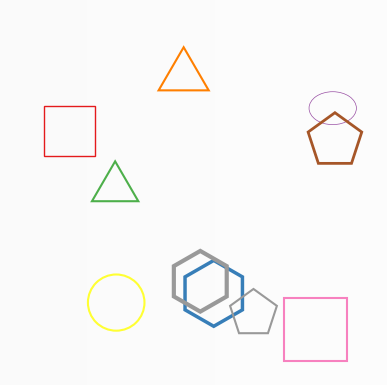[{"shape": "square", "thickness": 1, "radius": 0.33, "center": [0.18, 0.66]}, {"shape": "hexagon", "thickness": 2.5, "radius": 0.43, "center": [0.552, 0.238]}, {"shape": "triangle", "thickness": 1.5, "radius": 0.35, "center": [0.297, 0.512]}, {"shape": "oval", "thickness": 0.5, "radius": 0.31, "center": [0.859, 0.719]}, {"shape": "triangle", "thickness": 1.5, "radius": 0.37, "center": [0.474, 0.803]}, {"shape": "circle", "thickness": 1.5, "radius": 0.36, "center": [0.3, 0.214]}, {"shape": "pentagon", "thickness": 2, "radius": 0.36, "center": [0.864, 0.635]}, {"shape": "square", "thickness": 1.5, "radius": 0.41, "center": [0.813, 0.144]}, {"shape": "pentagon", "thickness": 1.5, "radius": 0.32, "center": [0.654, 0.186]}, {"shape": "hexagon", "thickness": 3, "radius": 0.39, "center": [0.517, 0.269]}]